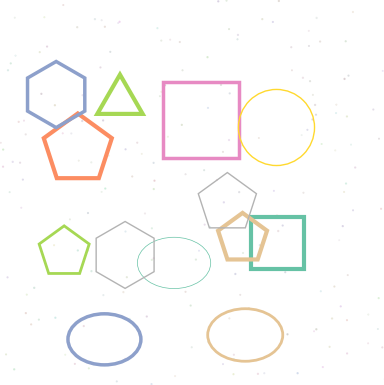[{"shape": "square", "thickness": 3, "radius": 0.34, "center": [0.721, 0.369]}, {"shape": "oval", "thickness": 0.5, "radius": 0.48, "center": [0.452, 0.317]}, {"shape": "pentagon", "thickness": 3, "radius": 0.46, "center": [0.202, 0.612]}, {"shape": "oval", "thickness": 2.5, "radius": 0.47, "center": [0.271, 0.119]}, {"shape": "hexagon", "thickness": 2.5, "radius": 0.43, "center": [0.146, 0.754]}, {"shape": "square", "thickness": 2.5, "radius": 0.49, "center": [0.522, 0.689]}, {"shape": "pentagon", "thickness": 2, "radius": 0.34, "center": [0.167, 0.345]}, {"shape": "triangle", "thickness": 3, "radius": 0.34, "center": [0.312, 0.738]}, {"shape": "circle", "thickness": 1, "radius": 0.49, "center": [0.718, 0.669]}, {"shape": "pentagon", "thickness": 3, "radius": 0.33, "center": [0.63, 0.38]}, {"shape": "oval", "thickness": 2, "radius": 0.49, "center": [0.637, 0.13]}, {"shape": "pentagon", "thickness": 1, "radius": 0.4, "center": [0.591, 0.472]}, {"shape": "hexagon", "thickness": 1, "radius": 0.43, "center": [0.325, 0.338]}]